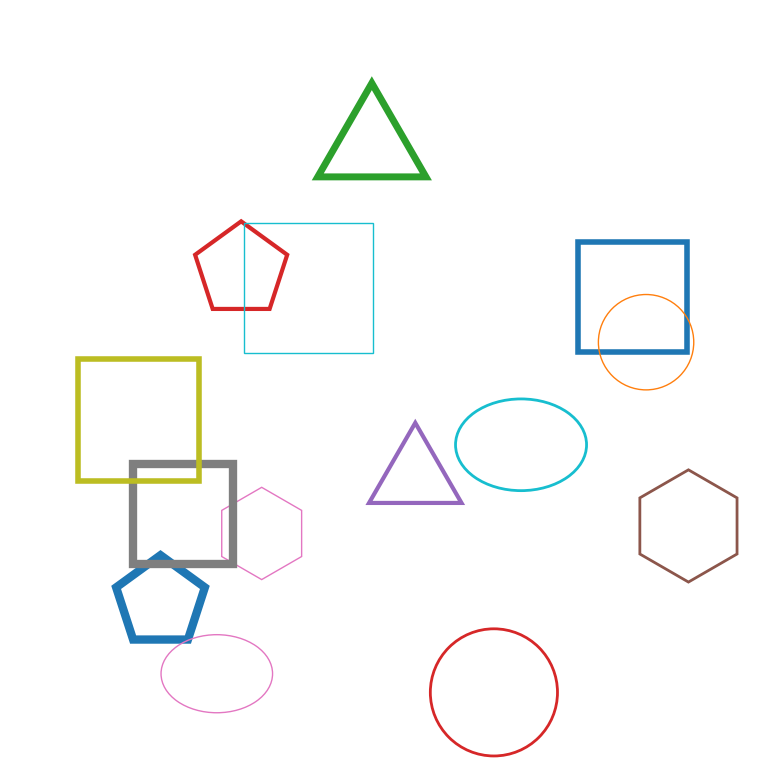[{"shape": "pentagon", "thickness": 3, "radius": 0.3, "center": [0.208, 0.218]}, {"shape": "square", "thickness": 2, "radius": 0.36, "center": [0.821, 0.614]}, {"shape": "circle", "thickness": 0.5, "radius": 0.31, "center": [0.839, 0.556]}, {"shape": "triangle", "thickness": 2.5, "radius": 0.41, "center": [0.483, 0.811]}, {"shape": "pentagon", "thickness": 1.5, "radius": 0.31, "center": [0.313, 0.65]}, {"shape": "circle", "thickness": 1, "radius": 0.41, "center": [0.641, 0.101]}, {"shape": "triangle", "thickness": 1.5, "radius": 0.35, "center": [0.539, 0.381]}, {"shape": "hexagon", "thickness": 1, "radius": 0.36, "center": [0.894, 0.317]}, {"shape": "oval", "thickness": 0.5, "radius": 0.36, "center": [0.282, 0.125]}, {"shape": "hexagon", "thickness": 0.5, "radius": 0.3, "center": [0.34, 0.307]}, {"shape": "square", "thickness": 3, "radius": 0.32, "center": [0.238, 0.332]}, {"shape": "square", "thickness": 2, "radius": 0.39, "center": [0.18, 0.455]}, {"shape": "square", "thickness": 0.5, "radius": 0.42, "center": [0.401, 0.626]}, {"shape": "oval", "thickness": 1, "radius": 0.43, "center": [0.677, 0.422]}]